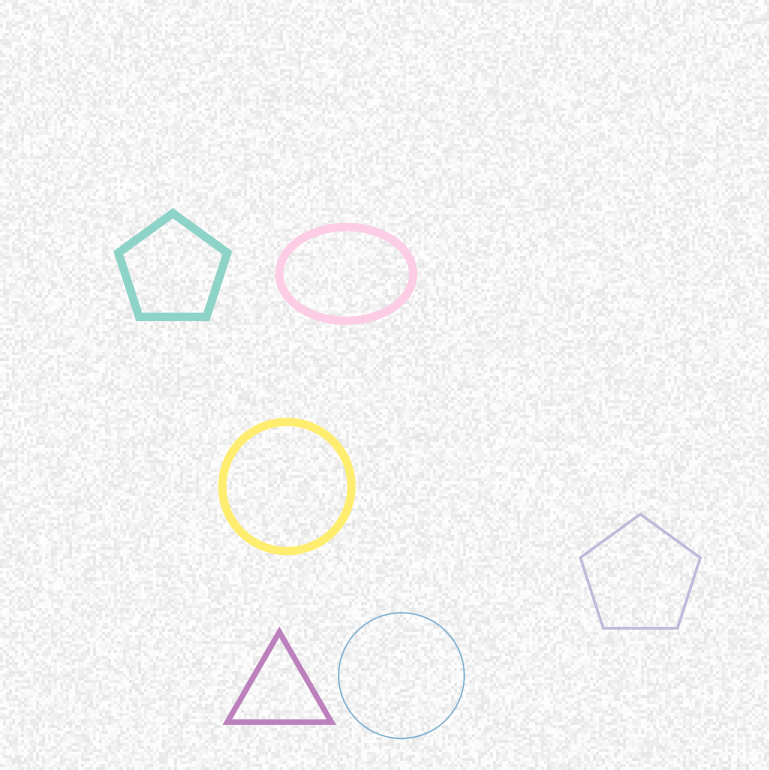[{"shape": "pentagon", "thickness": 3, "radius": 0.37, "center": [0.224, 0.649]}, {"shape": "pentagon", "thickness": 1, "radius": 0.41, "center": [0.832, 0.25]}, {"shape": "circle", "thickness": 0.5, "radius": 0.41, "center": [0.521, 0.123]}, {"shape": "oval", "thickness": 3, "radius": 0.43, "center": [0.45, 0.644]}, {"shape": "triangle", "thickness": 2, "radius": 0.39, "center": [0.363, 0.101]}, {"shape": "circle", "thickness": 3, "radius": 0.42, "center": [0.373, 0.368]}]